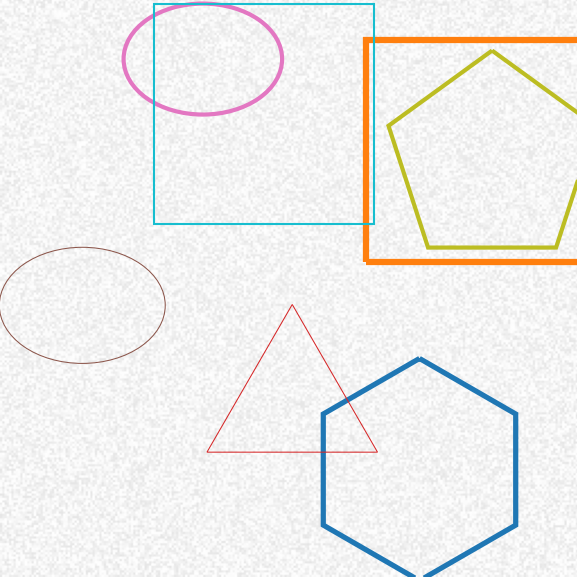[{"shape": "hexagon", "thickness": 2.5, "radius": 0.96, "center": [0.726, 0.186]}, {"shape": "square", "thickness": 3, "radius": 0.96, "center": [0.825, 0.738]}, {"shape": "triangle", "thickness": 0.5, "radius": 0.85, "center": [0.506, 0.301]}, {"shape": "oval", "thickness": 0.5, "radius": 0.72, "center": [0.142, 0.47]}, {"shape": "oval", "thickness": 2, "radius": 0.69, "center": [0.351, 0.897]}, {"shape": "pentagon", "thickness": 2, "radius": 0.94, "center": [0.852, 0.723]}, {"shape": "square", "thickness": 1, "radius": 0.95, "center": [0.457, 0.802]}]